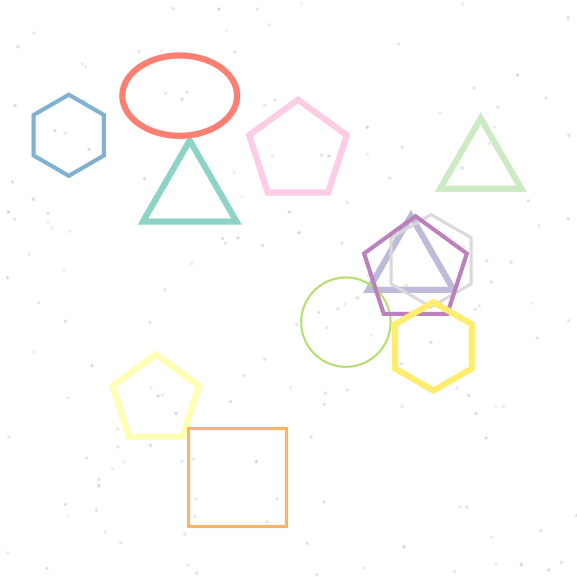[{"shape": "triangle", "thickness": 3, "radius": 0.47, "center": [0.329, 0.662]}, {"shape": "pentagon", "thickness": 3, "radius": 0.39, "center": [0.27, 0.307]}, {"shape": "triangle", "thickness": 3, "radius": 0.43, "center": [0.712, 0.54]}, {"shape": "oval", "thickness": 3, "radius": 0.5, "center": [0.311, 0.834]}, {"shape": "hexagon", "thickness": 2, "radius": 0.35, "center": [0.119, 0.765]}, {"shape": "square", "thickness": 1.5, "radius": 0.42, "center": [0.41, 0.174]}, {"shape": "circle", "thickness": 1, "radius": 0.39, "center": [0.599, 0.441]}, {"shape": "pentagon", "thickness": 3, "radius": 0.44, "center": [0.516, 0.738]}, {"shape": "hexagon", "thickness": 1.5, "radius": 0.4, "center": [0.747, 0.548]}, {"shape": "pentagon", "thickness": 2, "radius": 0.47, "center": [0.719, 0.531]}, {"shape": "triangle", "thickness": 3, "radius": 0.41, "center": [0.832, 0.713]}, {"shape": "hexagon", "thickness": 3, "radius": 0.38, "center": [0.751, 0.399]}]